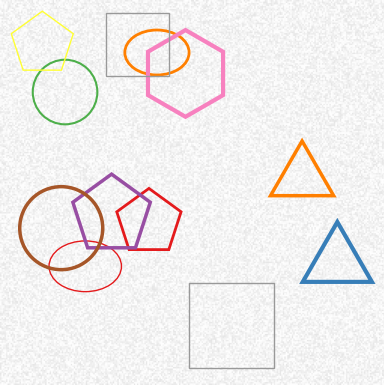[{"shape": "pentagon", "thickness": 2, "radius": 0.44, "center": [0.387, 0.423]}, {"shape": "oval", "thickness": 1, "radius": 0.47, "center": [0.221, 0.308]}, {"shape": "triangle", "thickness": 3, "radius": 0.52, "center": [0.876, 0.32]}, {"shape": "circle", "thickness": 1.5, "radius": 0.42, "center": [0.169, 0.761]}, {"shape": "pentagon", "thickness": 2.5, "radius": 0.53, "center": [0.29, 0.442]}, {"shape": "triangle", "thickness": 2.5, "radius": 0.47, "center": [0.785, 0.539]}, {"shape": "oval", "thickness": 2, "radius": 0.42, "center": [0.408, 0.864]}, {"shape": "pentagon", "thickness": 1, "radius": 0.42, "center": [0.11, 0.886]}, {"shape": "circle", "thickness": 2.5, "radius": 0.54, "center": [0.159, 0.407]}, {"shape": "hexagon", "thickness": 3, "radius": 0.56, "center": [0.482, 0.809]}, {"shape": "square", "thickness": 1, "radius": 0.41, "center": [0.357, 0.884]}, {"shape": "square", "thickness": 1, "radius": 0.55, "center": [0.601, 0.154]}]